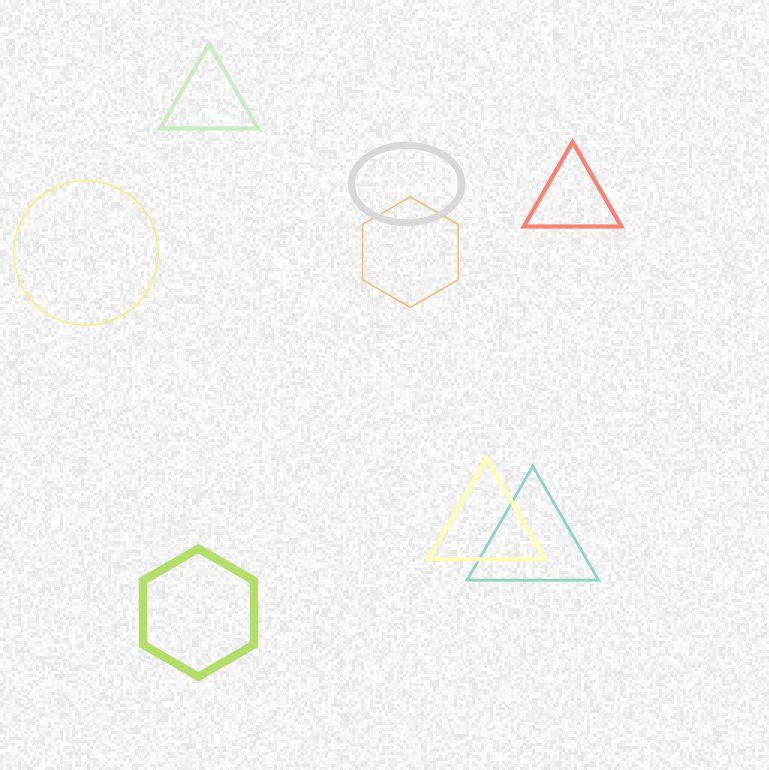[{"shape": "triangle", "thickness": 1, "radius": 0.49, "center": [0.692, 0.296]}, {"shape": "triangle", "thickness": 1.5, "radius": 0.44, "center": [0.632, 0.317]}, {"shape": "triangle", "thickness": 1.5, "radius": 0.37, "center": [0.744, 0.742]}, {"shape": "hexagon", "thickness": 0.5, "radius": 0.36, "center": [0.533, 0.673]}, {"shape": "hexagon", "thickness": 3, "radius": 0.42, "center": [0.258, 0.204]}, {"shape": "oval", "thickness": 2.5, "radius": 0.36, "center": [0.528, 0.761]}, {"shape": "triangle", "thickness": 1.5, "radius": 0.37, "center": [0.272, 0.87]}, {"shape": "circle", "thickness": 0.5, "radius": 0.47, "center": [0.112, 0.672]}]